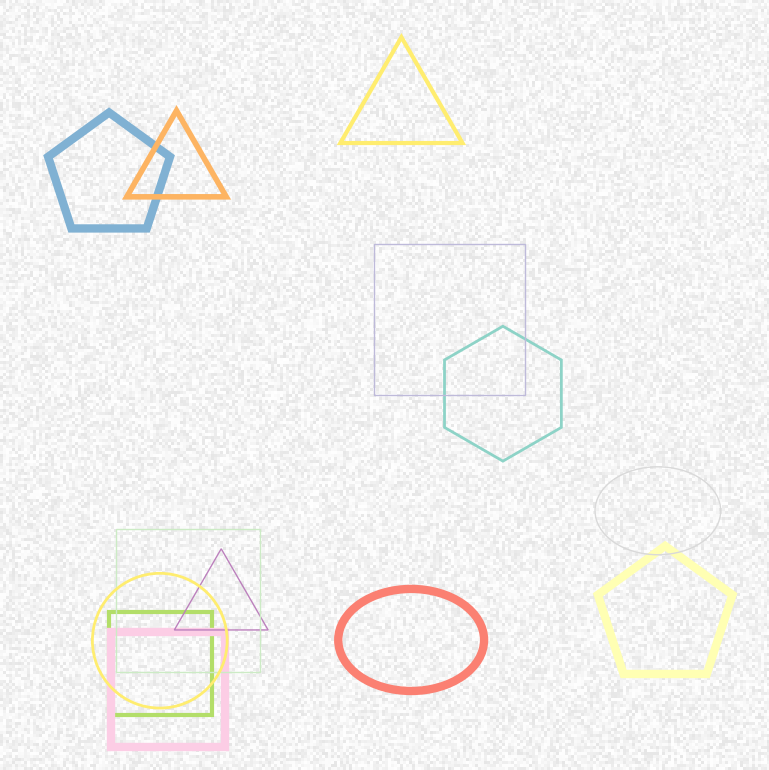[{"shape": "hexagon", "thickness": 1, "radius": 0.44, "center": [0.653, 0.489]}, {"shape": "pentagon", "thickness": 3, "radius": 0.46, "center": [0.864, 0.199]}, {"shape": "square", "thickness": 0.5, "radius": 0.49, "center": [0.584, 0.585]}, {"shape": "oval", "thickness": 3, "radius": 0.47, "center": [0.534, 0.169]}, {"shape": "pentagon", "thickness": 3, "radius": 0.42, "center": [0.142, 0.771]}, {"shape": "triangle", "thickness": 2, "radius": 0.37, "center": [0.229, 0.782]}, {"shape": "square", "thickness": 1.5, "radius": 0.33, "center": [0.209, 0.139]}, {"shape": "square", "thickness": 3, "radius": 0.37, "center": [0.218, 0.105]}, {"shape": "oval", "thickness": 0.5, "radius": 0.41, "center": [0.854, 0.337]}, {"shape": "triangle", "thickness": 0.5, "radius": 0.35, "center": [0.287, 0.217]}, {"shape": "square", "thickness": 0.5, "radius": 0.47, "center": [0.244, 0.22]}, {"shape": "circle", "thickness": 1, "radius": 0.44, "center": [0.208, 0.168]}, {"shape": "triangle", "thickness": 1.5, "radius": 0.46, "center": [0.521, 0.86]}]